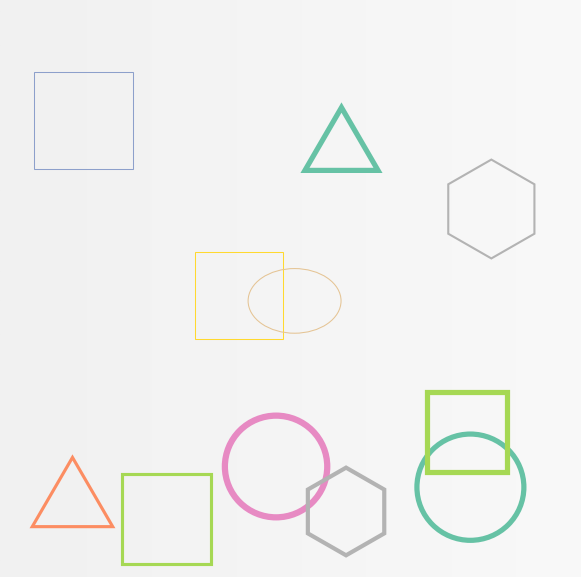[{"shape": "triangle", "thickness": 2.5, "radius": 0.36, "center": [0.587, 0.74]}, {"shape": "circle", "thickness": 2.5, "radius": 0.46, "center": [0.809, 0.156]}, {"shape": "triangle", "thickness": 1.5, "radius": 0.4, "center": [0.125, 0.127]}, {"shape": "square", "thickness": 0.5, "radius": 0.42, "center": [0.144, 0.79]}, {"shape": "circle", "thickness": 3, "radius": 0.44, "center": [0.475, 0.191]}, {"shape": "square", "thickness": 2.5, "radius": 0.35, "center": [0.803, 0.251]}, {"shape": "square", "thickness": 1.5, "radius": 0.39, "center": [0.287, 0.1]}, {"shape": "square", "thickness": 0.5, "radius": 0.38, "center": [0.412, 0.487]}, {"shape": "oval", "thickness": 0.5, "radius": 0.4, "center": [0.507, 0.478]}, {"shape": "hexagon", "thickness": 2, "radius": 0.38, "center": [0.595, 0.113]}, {"shape": "hexagon", "thickness": 1, "radius": 0.43, "center": [0.845, 0.637]}]